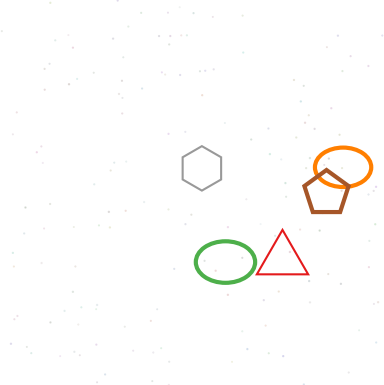[{"shape": "triangle", "thickness": 1.5, "radius": 0.38, "center": [0.734, 0.326]}, {"shape": "oval", "thickness": 3, "radius": 0.39, "center": [0.586, 0.319]}, {"shape": "oval", "thickness": 3, "radius": 0.37, "center": [0.891, 0.565]}, {"shape": "pentagon", "thickness": 3, "radius": 0.3, "center": [0.848, 0.498]}, {"shape": "hexagon", "thickness": 1.5, "radius": 0.29, "center": [0.524, 0.563]}]